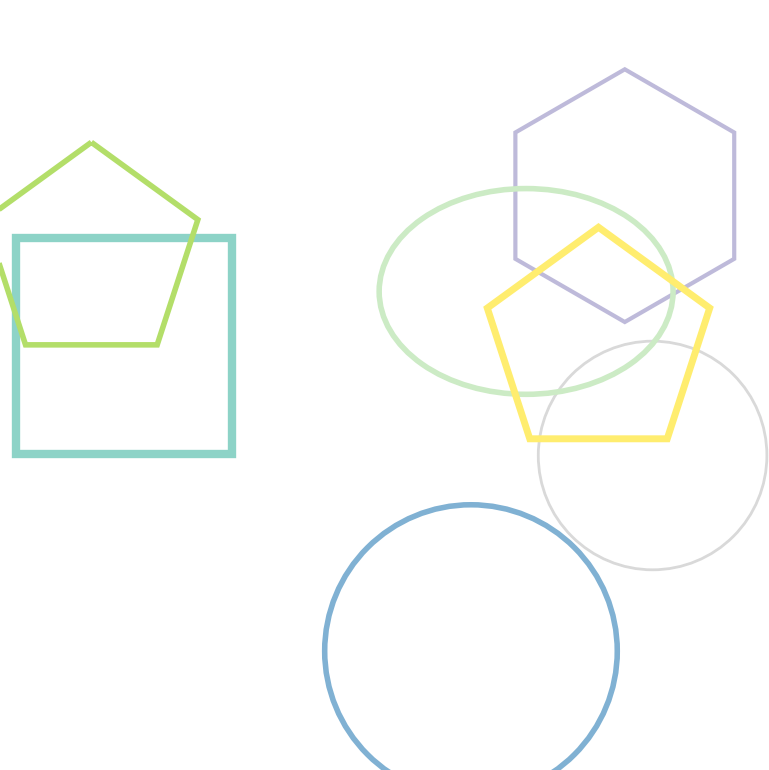[{"shape": "square", "thickness": 3, "radius": 0.7, "center": [0.161, 0.55]}, {"shape": "hexagon", "thickness": 1.5, "radius": 0.82, "center": [0.811, 0.746]}, {"shape": "circle", "thickness": 2, "radius": 0.95, "center": [0.612, 0.154]}, {"shape": "pentagon", "thickness": 2, "radius": 0.73, "center": [0.119, 0.67]}, {"shape": "circle", "thickness": 1, "radius": 0.74, "center": [0.848, 0.408]}, {"shape": "oval", "thickness": 2, "radius": 0.95, "center": [0.683, 0.621]}, {"shape": "pentagon", "thickness": 2.5, "radius": 0.76, "center": [0.777, 0.553]}]